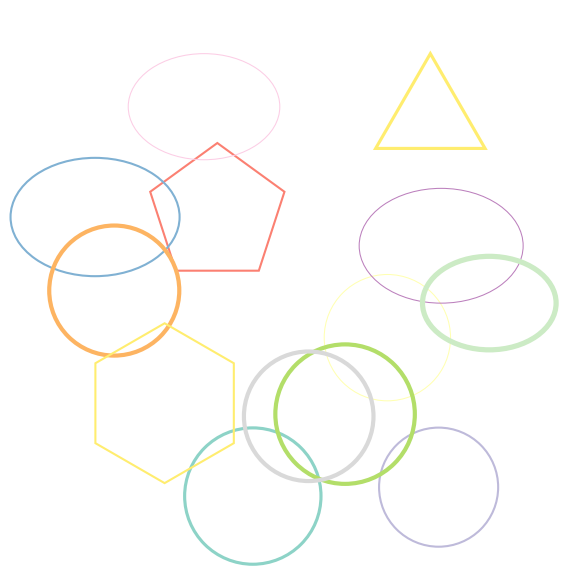[{"shape": "circle", "thickness": 1.5, "radius": 0.59, "center": [0.438, 0.14]}, {"shape": "circle", "thickness": 0.5, "radius": 0.55, "center": [0.671, 0.414]}, {"shape": "circle", "thickness": 1, "radius": 0.52, "center": [0.76, 0.156]}, {"shape": "pentagon", "thickness": 1, "radius": 0.61, "center": [0.376, 0.629]}, {"shape": "oval", "thickness": 1, "radius": 0.73, "center": [0.165, 0.623]}, {"shape": "circle", "thickness": 2, "radius": 0.56, "center": [0.198, 0.496]}, {"shape": "circle", "thickness": 2, "radius": 0.6, "center": [0.598, 0.282]}, {"shape": "oval", "thickness": 0.5, "radius": 0.66, "center": [0.353, 0.814]}, {"shape": "circle", "thickness": 2, "radius": 0.56, "center": [0.535, 0.278]}, {"shape": "oval", "thickness": 0.5, "radius": 0.71, "center": [0.764, 0.574]}, {"shape": "oval", "thickness": 2.5, "radius": 0.58, "center": [0.847, 0.474]}, {"shape": "triangle", "thickness": 1.5, "radius": 0.55, "center": [0.745, 0.797]}, {"shape": "hexagon", "thickness": 1, "radius": 0.69, "center": [0.285, 0.301]}]